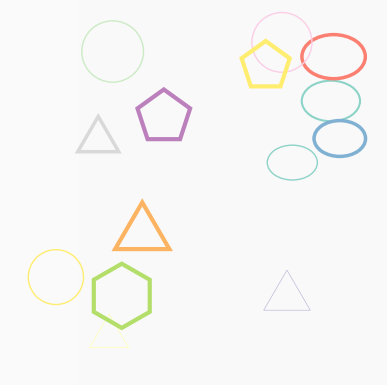[{"shape": "oval", "thickness": 1, "radius": 0.32, "center": [0.754, 0.578]}, {"shape": "oval", "thickness": 1.5, "radius": 0.38, "center": [0.854, 0.738]}, {"shape": "triangle", "thickness": 0.5, "radius": 0.29, "center": [0.282, 0.126]}, {"shape": "triangle", "thickness": 0.5, "radius": 0.35, "center": [0.741, 0.229]}, {"shape": "oval", "thickness": 2.5, "radius": 0.41, "center": [0.861, 0.853]}, {"shape": "oval", "thickness": 2.5, "radius": 0.33, "center": [0.877, 0.64]}, {"shape": "triangle", "thickness": 3, "radius": 0.4, "center": [0.367, 0.393]}, {"shape": "hexagon", "thickness": 3, "radius": 0.42, "center": [0.314, 0.232]}, {"shape": "circle", "thickness": 1, "radius": 0.39, "center": [0.728, 0.89]}, {"shape": "triangle", "thickness": 2.5, "radius": 0.31, "center": [0.254, 0.636]}, {"shape": "pentagon", "thickness": 3, "radius": 0.36, "center": [0.423, 0.696]}, {"shape": "circle", "thickness": 1, "radius": 0.4, "center": [0.291, 0.866]}, {"shape": "circle", "thickness": 1, "radius": 0.36, "center": [0.144, 0.28]}, {"shape": "pentagon", "thickness": 3, "radius": 0.33, "center": [0.686, 0.828]}]